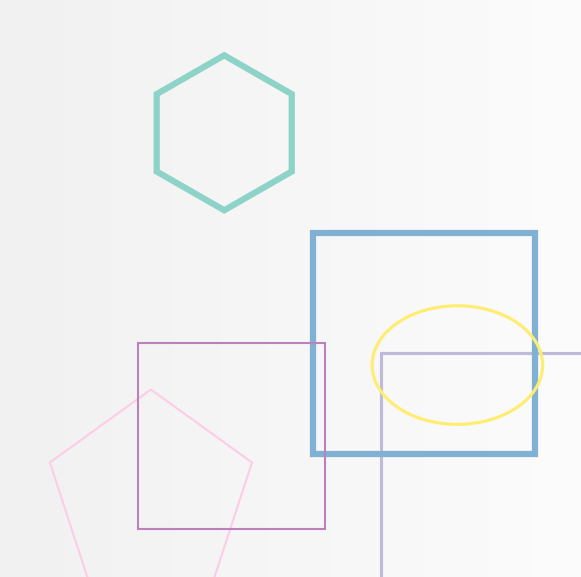[{"shape": "hexagon", "thickness": 3, "radius": 0.67, "center": [0.386, 0.769]}, {"shape": "square", "thickness": 1.5, "radius": 1.0, "center": [0.855, 0.188]}, {"shape": "square", "thickness": 3, "radius": 0.96, "center": [0.73, 0.405]}, {"shape": "pentagon", "thickness": 1, "radius": 0.91, "center": [0.26, 0.142]}, {"shape": "square", "thickness": 1, "radius": 0.81, "center": [0.399, 0.244]}, {"shape": "oval", "thickness": 1.5, "radius": 0.73, "center": [0.787, 0.367]}]